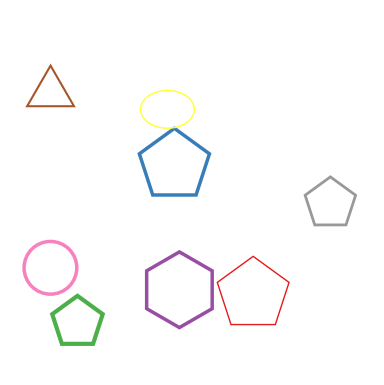[{"shape": "pentagon", "thickness": 1, "radius": 0.49, "center": [0.658, 0.236]}, {"shape": "pentagon", "thickness": 2.5, "radius": 0.48, "center": [0.453, 0.571]}, {"shape": "pentagon", "thickness": 3, "radius": 0.34, "center": [0.201, 0.163]}, {"shape": "hexagon", "thickness": 2.5, "radius": 0.49, "center": [0.466, 0.247]}, {"shape": "oval", "thickness": 1, "radius": 0.35, "center": [0.435, 0.716]}, {"shape": "triangle", "thickness": 1.5, "radius": 0.35, "center": [0.131, 0.759]}, {"shape": "circle", "thickness": 2.5, "radius": 0.34, "center": [0.131, 0.304]}, {"shape": "pentagon", "thickness": 2, "radius": 0.34, "center": [0.858, 0.472]}]